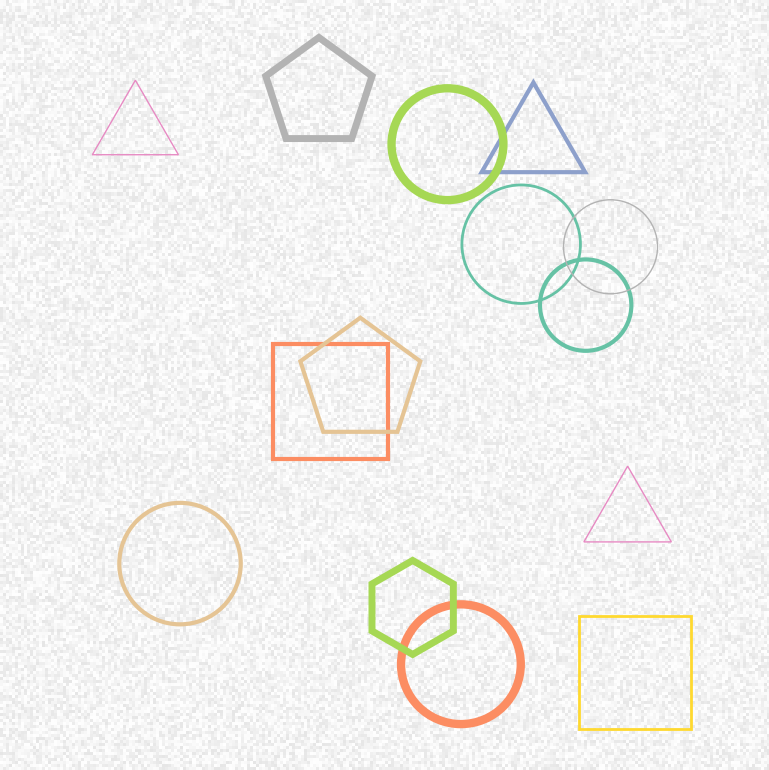[{"shape": "circle", "thickness": 1.5, "radius": 0.3, "center": [0.761, 0.604]}, {"shape": "circle", "thickness": 1, "radius": 0.38, "center": [0.677, 0.683]}, {"shape": "square", "thickness": 1.5, "radius": 0.37, "center": [0.429, 0.479]}, {"shape": "circle", "thickness": 3, "radius": 0.39, "center": [0.599, 0.137]}, {"shape": "triangle", "thickness": 1.5, "radius": 0.39, "center": [0.693, 0.815]}, {"shape": "triangle", "thickness": 0.5, "radius": 0.32, "center": [0.176, 0.831]}, {"shape": "triangle", "thickness": 0.5, "radius": 0.33, "center": [0.815, 0.329]}, {"shape": "circle", "thickness": 3, "radius": 0.36, "center": [0.581, 0.813]}, {"shape": "hexagon", "thickness": 2.5, "radius": 0.31, "center": [0.536, 0.211]}, {"shape": "square", "thickness": 1, "radius": 0.36, "center": [0.824, 0.126]}, {"shape": "pentagon", "thickness": 1.5, "radius": 0.41, "center": [0.468, 0.505]}, {"shape": "circle", "thickness": 1.5, "radius": 0.39, "center": [0.234, 0.268]}, {"shape": "circle", "thickness": 0.5, "radius": 0.31, "center": [0.793, 0.68]}, {"shape": "pentagon", "thickness": 2.5, "radius": 0.36, "center": [0.414, 0.879]}]